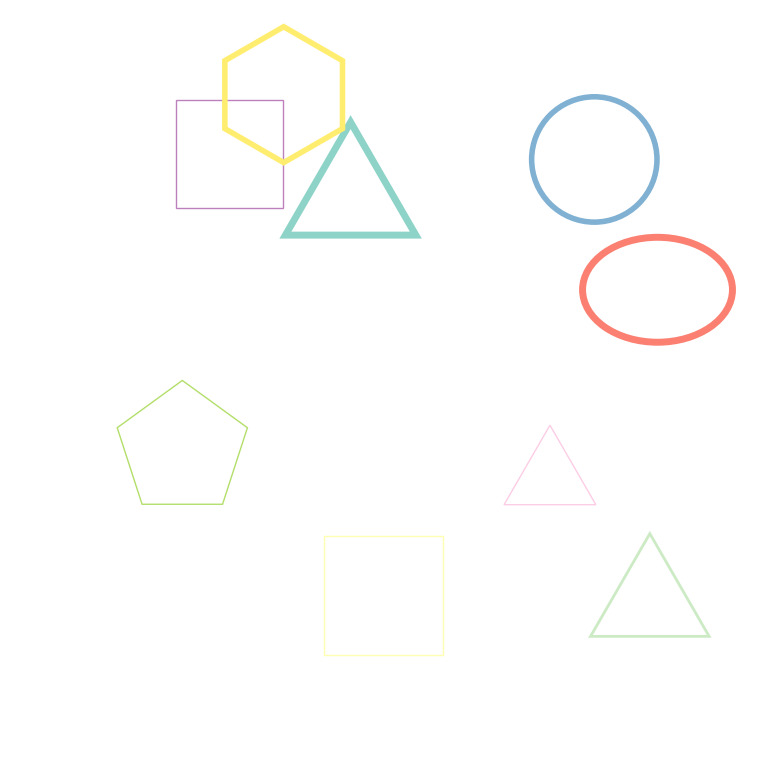[{"shape": "triangle", "thickness": 2.5, "radius": 0.49, "center": [0.455, 0.744]}, {"shape": "square", "thickness": 0.5, "radius": 0.39, "center": [0.498, 0.227]}, {"shape": "oval", "thickness": 2.5, "radius": 0.49, "center": [0.854, 0.624]}, {"shape": "circle", "thickness": 2, "radius": 0.41, "center": [0.772, 0.793]}, {"shape": "pentagon", "thickness": 0.5, "radius": 0.44, "center": [0.237, 0.417]}, {"shape": "triangle", "thickness": 0.5, "radius": 0.34, "center": [0.714, 0.379]}, {"shape": "square", "thickness": 0.5, "radius": 0.35, "center": [0.298, 0.8]}, {"shape": "triangle", "thickness": 1, "radius": 0.44, "center": [0.844, 0.218]}, {"shape": "hexagon", "thickness": 2, "radius": 0.44, "center": [0.368, 0.877]}]